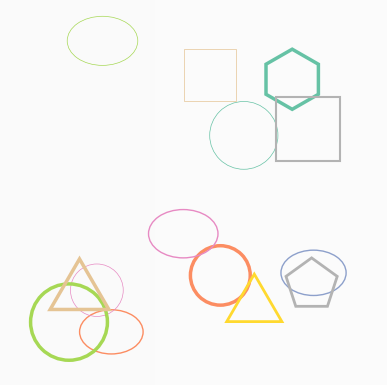[{"shape": "circle", "thickness": 0.5, "radius": 0.44, "center": [0.629, 0.648]}, {"shape": "hexagon", "thickness": 2.5, "radius": 0.39, "center": [0.754, 0.794]}, {"shape": "oval", "thickness": 1, "radius": 0.41, "center": [0.287, 0.138]}, {"shape": "circle", "thickness": 2.5, "radius": 0.39, "center": [0.569, 0.285]}, {"shape": "oval", "thickness": 1, "radius": 0.42, "center": [0.809, 0.291]}, {"shape": "oval", "thickness": 1, "radius": 0.45, "center": [0.473, 0.393]}, {"shape": "circle", "thickness": 0.5, "radius": 0.34, "center": [0.25, 0.246]}, {"shape": "oval", "thickness": 0.5, "radius": 0.46, "center": [0.265, 0.894]}, {"shape": "circle", "thickness": 2.5, "radius": 0.5, "center": [0.178, 0.163]}, {"shape": "triangle", "thickness": 2, "radius": 0.41, "center": [0.656, 0.206]}, {"shape": "triangle", "thickness": 2.5, "radius": 0.44, "center": [0.205, 0.24]}, {"shape": "square", "thickness": 0.5, "radius": 0.34, "center": [0.542, 0.805]}, {"shape": "pentagon", "thickness": 2, "radius": 0.35, "center": [0.804, 0.261]}, {"shape": "square", "thickness": 1.5, "radius": 0.41, "center": [0.794, 0.664]}]